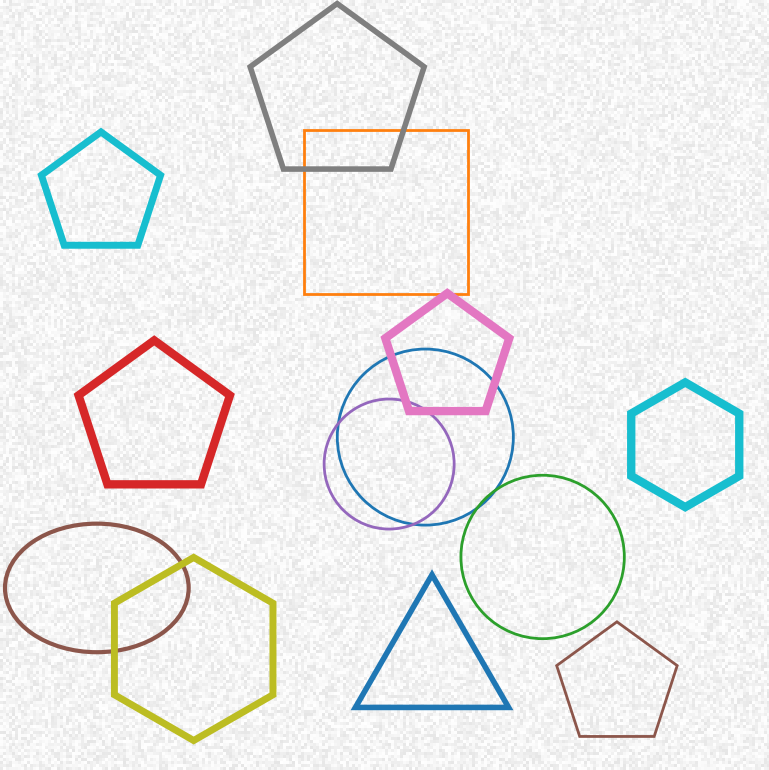[{"shape": "triangle", "thickness": 2, "radius": 0.57, "center": [0.561, 0.139]}, {"shape": "circle", "thickness": 1, "radius": 0.57, "center": [0.552, 0.432]}, {"shape": "square", "thickness": 1, "radius": 0.53, "center": [0.501, 0.725]}, {"shape": "circle", "thickness": 1, "radius": 0.53, "center": [0.705, 0.277]}, {"shape": "pentagon", "thickness": 3, "radius": 0.52, "center": [0.2, 0.455]}, {"shape": "circle", "thickness": 1, "radius": 0.42, "center": [0.505, 0.397]}, {"shape": "pentagon", "thickness": 1, "radius": 0.41, "center": [0.801, 0.11]}, {"shape": "oval", "thickness": 1.5, "radius": 0.6, "center": [0.126, 0.236]}, {"shape": "pentagon", "thickness": 3, "radius": 0.42, "center": [0.581, 0.535]}, {"shape": "pentagon", "thickness": 2, "radius": 0.59, "center": [0.438, 0.877]}, {"shape": "hexagon", "thickness": 2.5, "radius": 0.59, "center": [0.252, 0.157]}, {"shape": "pentagon", "thickness": 2.5, "radius": 0.41, "center": [0.131, 0.747]}, {"shape": "hexagon", "thickness": 3, "radius": 0.41, "center": [0.89, 0.422]}]